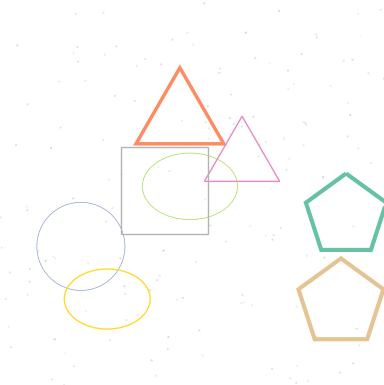[{"shape": "pentagon", "thickness": 3, "radius": 0.55, "center": [0.899, 0.44]}, {"shape": "triangle", "thickness": 2.5, "radius": 0.66, "center": [0.467, 0.692]}, {"shape": "circle", "thickness": 0.5, "radius": 0.57, "center": [0.21, 0.36]}, {"shape": "triangle", "thickness": 1, "radius": 0.56, "center": [0.629, 0.585]}, {"shape": "oval", "thickness": 0.5, "radius": 0.62, "center": [0.493, 0.516]}, {"shape": "oval", "thickness": 1, "radius": 0.56, "center": [0.279, 0.223]}, {"shape": "pentagon", "thickness": 3, "radius": 0.58, "center": [0.886, 0.213]}, {"shape": "square", "thickness": 1, "radius": 0.56, "center": [0.428, 0.506]}]